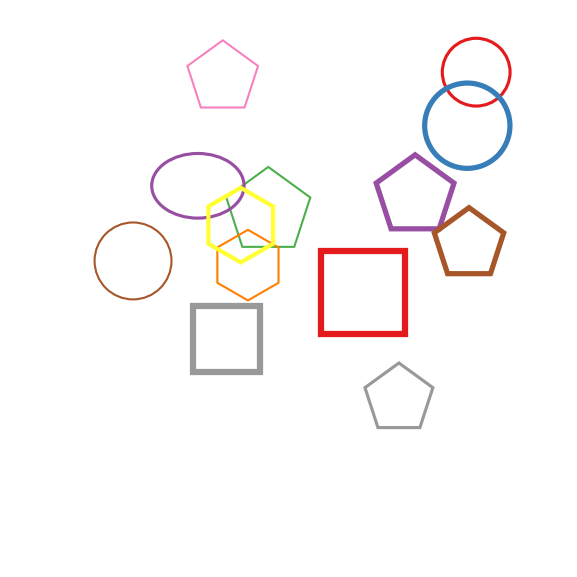[{"shape": "square", "thickness": 3, "radius": 0.36, "center": [0.629, 0.493]}, {"shape": "circle", "thickness": 1.5, "radius": 0.29, "center": [0.825, 0.874]}, {"shape": "circle", "thickness": 2.5, "radius": 0.37, "center": [0.809, 0.781]}, {"shape": "pentagon", "thickness": 1, "radius": 0.38, "center": [0.465, 0.634]}, {"shape": "pentagon", "thickness": 2.5, "radius": 0.35, "center": [0.719, 0.66]}, {"shape": "oval", "thickness": 1.5, "radius": 0.4, "center": [0.343, 0.677]}, {"shape": "hexagon", "thickness": 1, "radius": 0.31, "center": [0.429, 0.54]}, {"shape": "hexagon", "thickness": 2, "radius": 0.32, "center": [0.417, 0.609]}, {"shape": "pentagon", "thickness": 2.5, "radius": 0.32, "center": [0.812, 0.576]}, {"shape": "circle", "thickness": 1, "radius": 0.33, "center": [0.23, 0.547]}, {"shape": "pentagon", "thickness": 1, "radius": 0.32, "center": [0.386, 0.865]}, {"shape": "pentagon", "thickness": 1.5, "radius": 0.31, "center": [0.691, 0.309]}, {"shape": "square", "thickness": 3, "radius": 0.29, "center": [0.393, 0.412]}]